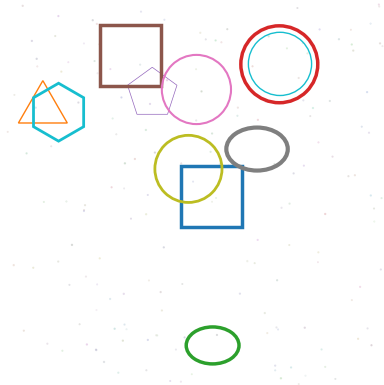[{"shape": "square", "thickness": 2.5, "radius": 0.4, "center": [0.549, 0.489]}, {"shape": "triangle", "thickness": 1, "radius": 0.37, "center": [0.111, 0.717]}, {"shape": "oval", "thickness": 2.5, "radius": 0.34, "center": [0.552, 0.103]}, {"shape": "circle", "thickness": 2.5, "radius": 0.5, "center": [0.725, 0.833]}, {"shape": "pentagon", "thickness": 0.5, "radius": 0.34, "center": [0.395, 0.758]}, {"shape": "square", "thickness": 2.5, "radius": 0.39, "center": [0.339, 0.856]}, {"shape": "circle", "thickness": 1.5, "radius": 0.45, "center": [0.51, 0.768]}, {"shape": "oval", "thickness": 3, "radius": 0.4, "center": [0.668, 0.613]}, {"shape": "circle", "thickness": 2, "radius": 0.44, "center": [0.489, 0.561]}, {"shape": "circle", "thickness": 1, "radius": 0.41, "center": [0.727, 0.834]}, {"shape": "hexagon", "thickness": 2, "radius": 0.38, "center": [0.152, 0.709]}]